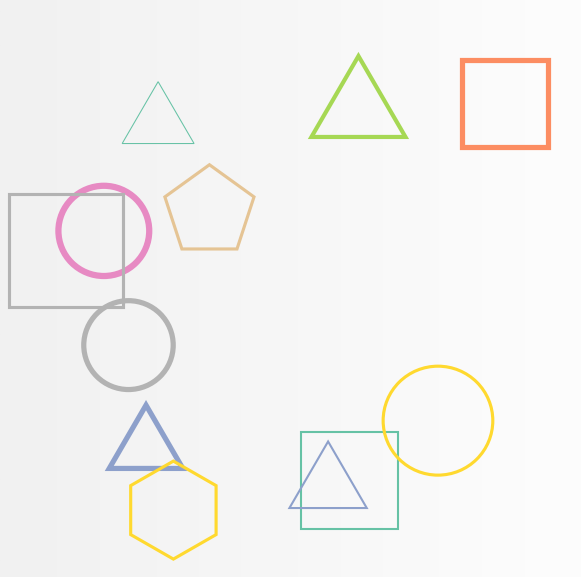[{"shape": "triangle", "thickness": 0.5, "radius": 0.36, "center": [0.272, 0.786]}, {"shape": "square", "thickness": 1, "radius": 0.42, "center": [0.601, 0.167]}, {"shape": "square", "thickness": 2.5, "radius": 0.37, "center": [0.869, 0.82]}, {"shape": "triangle", "thickness": 2.5, "radius": 0.37, "center": [0.251, 0.225]}, {"shape": "triangle", "thickness": 1, "radius": 0.38, "center": [0.564, 0.158]}, {"shape": "circle", "thickness": 3, "radius": 0.39, "center": [0.179, 0.599]}, {"shape": "triangle", "thickness": 2, "radius": 0.47, "center": [0.617, 0.809]}, {"shape": "hexagon", "thickness": 1.5, "radius": 0.42, "center": [0.298, 0.116]}, {"shape": "circle", "thickness": 1.5, "radius": 0.47, "center": [0.754, 0.271]}, {"shape": "pentagon", "thickness": 1.5, "radius": 0.4, "center": [0.36, 0.633]}, {"shape": "square", "thickness": 1.5, "radius": 0.49, "center": [0.114, 0.565]}, {"shape": "circle", "thickness": 2.5, "radius": 0.38, "center": [0.221, 0.402]}]